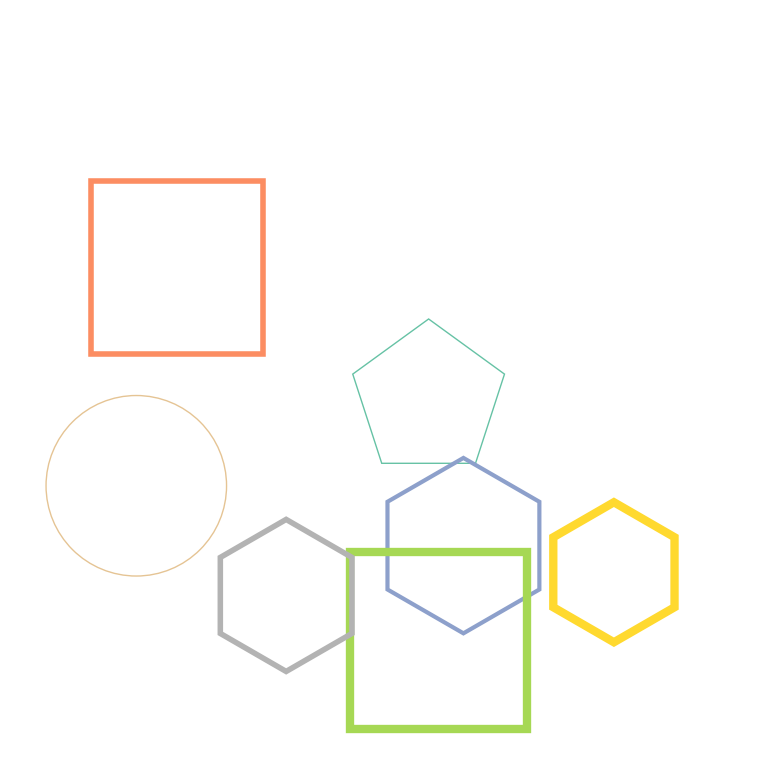[{"shape": "pentagon", "thickness": 0.5, "radius": 0.52, "center": [0.557, 0.482]}, {"shape": "square", "thickness": 2, "radius": 0.56, "center": [0.23, 0.653]}, {"shape": "hexagon", "thickness": 1.5, "radius": 0.57, "center": [0.602, 0.291]}, {"shape": "square", "thickness": 3, "radius": 0.57, "center": [0.57, 0.168]}, {"shape": "hexagon", "thickness": 3, "radius": 0.45, "center": [0.797, 0.257]}, {"shape": "circle", "thickness": 0.5, "radius": 0.59, "center": [0.177, 0.369]}, {"shape": "hexagon", "thickness": 2, "radius": 0.49, "center": [0.372, 0.227]}]